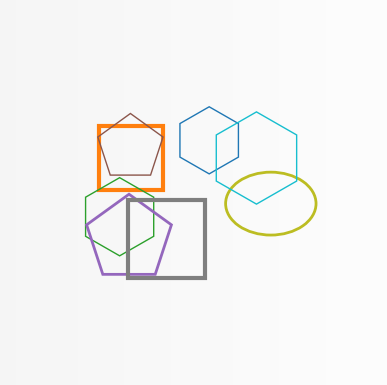[{"shape": "hexagon", "thickness": 1, "radius": 0.44, "center": [0.54, 0.636]}, {"shape": "square", "thickness": 3, "radius": 0.41, "center": [0.337, 0.589]}, {"shape": "hexagon", "thickness": 1, "radius": 0.51, "center": [0.309, 0.437]}, {"shape": "pentagon", "thickness": 2, "radius": 0.58, "center": [0.333, 0.38]}, {"shape": "pentagon", "thickness": 1, "radius": 0.44, "center": [0.337, 0.617]}, {"shape": "square", "thickness": 3, "radius": 0.5, "center": [0.429, 0.379]}, {"shape": "oval", "thickness": 2, "radius": 0.58, "center": [0.699, 0.471]}, {"shape": "hexagon", "thickness": 1, "radius": 0.6, "center": [0.662, 0.59]}]